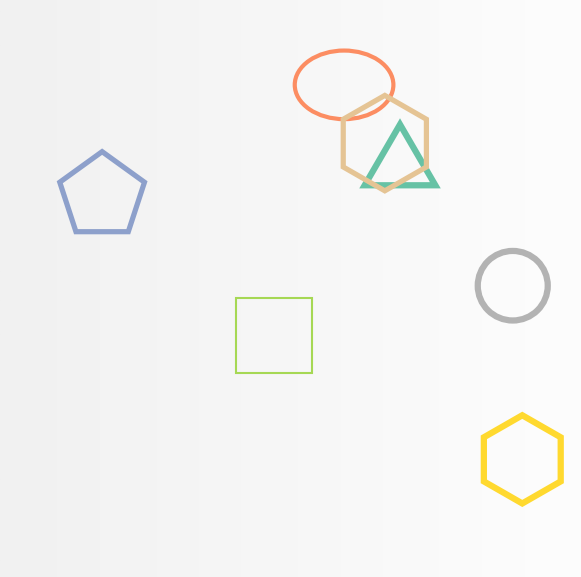[{"shape": "triangle", "thickness": 3, "radius": 0.35, "center": [0.688, 0.713]}, {"shape": "oval", "thickness": 2, "radius": 0.42, "center": [0.592, 0.852]}, {"shape": "pentagon", "thickness": 2.5, "radius": 0.38, "center": [0.176, 0.66]}, {"shape": "square", "thickness": 1, "radius": 0.33, "center": [0.471, 0.418]}, {"shape": "hexagon", "thickness": 3, "radius": 0.38, "center": [0.899, 0.204]}, {"shape": "hexagon", "thickness": 2.5, "radius": 0.41, "center": [0.662, 0.751]}, {"shape": "circle", "thickness": 3, "radius": 0.3, "center": [0.882, 0.504]}]